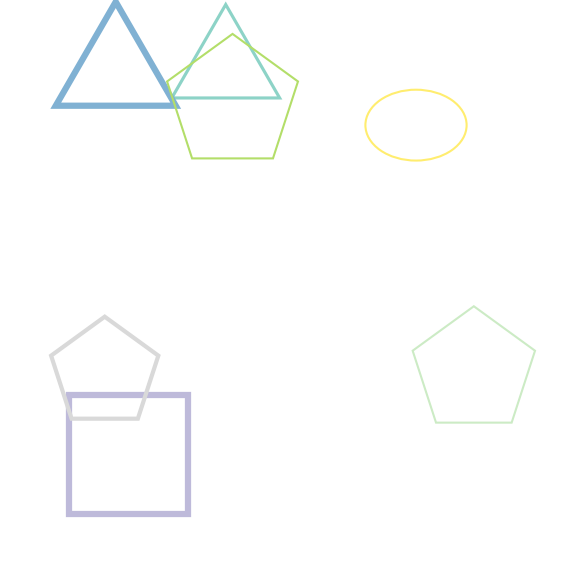[{"shape": "triangle", "thickness": 1.5, "radius": 0.54, "center": [0.391, 0.883]}, {"shape": "square", "thickness": 3, "radius": 0.52, "center": [0.223, 0.212]}, {"shape": "triangle", "thickness": 3, "radius": 0.6, "center": [0.2, 0.876]}, {"shape": "pentagon", "thickness": 1, "radius": 0.6, "center": [0.403, 0.821]}, {"shape": "pentagon", "thickness": 2, "radius": 0.49, "center": [0.181, 0.353]}, {"shape": "pentagon", "thickness": 1, "radius": 0.56, "center": [0.82, 0.357]}, {"shape": "oval", "thickness": 1, "radius": 0.44, "center": [0.72, 0.782]}]